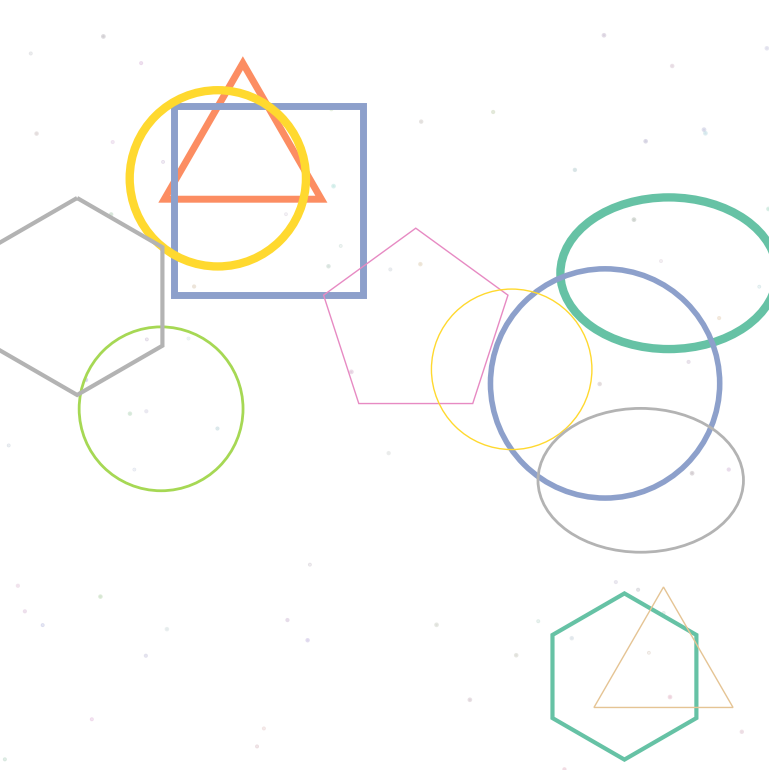[{"shape": "oval", "thickness": 3, "radius": 0.7, "center": [0.868, 0.645]}, {"shape": "hexagon", "thickness": 1.5, "radius": 0.54, "center": [0.811, 0.121]}, {"shape": "triangle", "thickness": 2.5, "radius": 0.59, "center": [0.315, 0.8]}, {"shape": "circle", "thickness": 2, "radius": 0.74, "center": [0.786, 0.502]}, {"shape": "square", "thickness": 2.5, "radius": 0.61, "center": [0.348, 0.74]}, {"shape": "pentagon", "thickness": 0.5, "radius": 0.63, "center": [0.54, 0.578]}, {"shape": "circle", "thickness": 1, "radius": 0.53, "center": [0.209, 0.469]}, {"shape": "circle", "thickness": 3, "radius": 0.57, "center": [0.283, 0.768]}, {"shape": "circle", "thickness": 0.5, "radius": 0.52, "center": [0.665, 0.52]}, {"shape": "triangle", "thickness": 0.5, "radius": 0.52, "center": [0.862, 0.133]}, {"shape": "hexagon", "thickness": 1.5, "radius": 0.64, "center": [0.1, 0.615]}, {"shape": "oval", "thickness": 1, "radius": 0.67, "center": [0.832, 0.376]}]